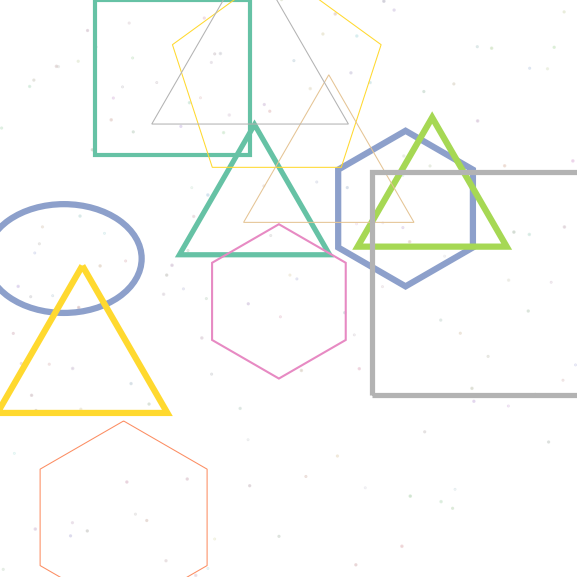[{"shape": "square", "thickness": 2, "radius": 0.67, "center": [0.299, 0.865]}, {"shape": "triangle", "thickness": 2.5, "radius": 0.75, "center": [0.441, 0.633]}, {"shape": "hexagon", "thickness": 0.5, "radius": 0.83, "center": [0.214, 0.103]}, {"shape": "oval", "thickness": 3, "radius": 0.67, "center": [0.111, 0.551]}, {"shape": "hexagon", "thickness": 3, "radius": 0.67, "center": [0.702, 0.638]}, {"shape": "hexagon", "thickness": 1, "radius": 0.67, "center": [0.483, 0.477]}, {"shape": "triangle", "thickness": 3, "radius": 0.75, "center": [0.748, 0.647]}, {"shape": "triangle", "thickness": 3, "radius": 0.85, "center": [0.143, 0.369]}, {"shape": "pentagon", "thickness": 0.5, "radius": 0.95, "center": [0.479, 0.863]}, {"shape": "triangle", "thickness": 0.5, "radius": 0.85, "center": [0.569, 0.699]}, {"shape": "triangle", "thickness": 0.5, "radius": 0.98, "center": [0.433, 0.883]}, {"shape": "square", "thickness": 2.5, "radius": 0.96, "center": [0.837, 0.508]}]